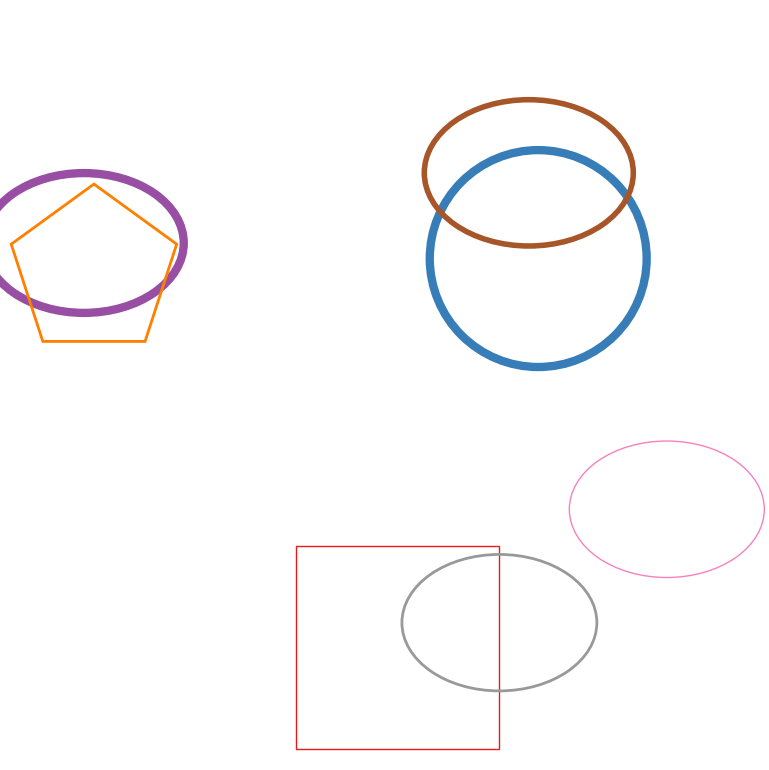[{"shape": "square", "thickness": 0.5, "radius": 0.66, "center": [0.517, 0.159]}, {"shape": "circle", "thickness": 3, "radius": 0.7, "center": [0.699, 0.664]}, {"shape": "oval", "thickness": 3, "radius": 0.65, "center": [0.109, 0.684]}, {"shape": "pentagon", "thickness": 1, "radius": 0.56, "center": [0.122, 0.648]}, {"shape": "oval", "thickness": 2, "radius": 0.68, "center": [0.687, 0.776]}, {"shape": "oval", "thickness": 0.5, "radius": 0.63, "center": [0.866, 0.339]}, {"shape": "oval", "thickness": 1, "radius": 0.63, "center": [0.649, 0.191]}]